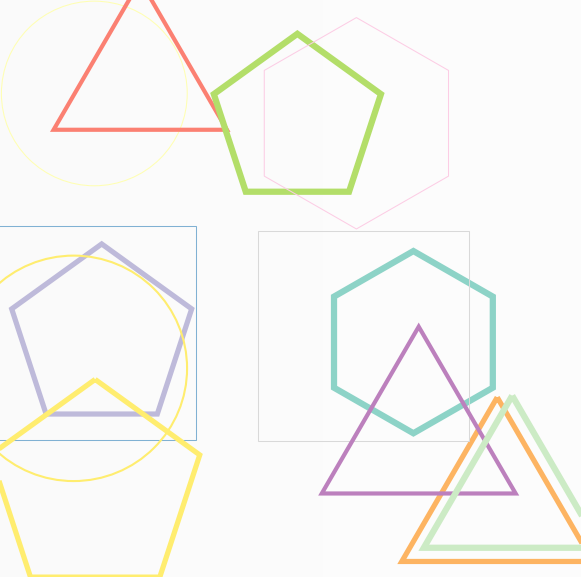[{"shape": "hexagon", "thickness": 3, "radius": 0.79, "center": [0.711, 0.407]}, {"shape": "circle", "thickness": 0.5, "radius": 0.8, "center": [0.162, 0.837]}, {"shape": "pentagon", "thickness": 2.5, "radius": 0.81, "center": [0.175, 0.414]}, {"shape": "triangle", "thickness": 2, "radius": 0.86, "center": [0.241, 0.86]}, {"shape": "square", "thickness": 0.5, "radius": 0.93, "center": [0.152, 0.423]}, {"shape": "triangle", "thickness": 2.5, "radius": 0.95, "center": [0.855, 0.122]}, {"shape": "pentagon", "thickness": 3, "radius": 0.76, "center": [0.512, 0.789]}, {"shape": "hexagon", "thickness": 0.5, "radius": 0.92, "center": [0.613, 0.786]}, {"shape": "square", "thickness": 0.5, "radius": 0.91, "center": [0.625, 0.417]}, {"shape": "triangle", "thickness": 2, "radius": 0.96, "center": [0.72, 0.241]}, {"shape": "triangle", "thickness": 3, "radius": 0.88, "center": [0.881, 0.138]}, {"shape": "circle", "thickness": 1, "radius": 0.98, "center": [0.127, 0.361]}, {"shape": "pentagon", "thickness": 2.5, "radius": 0.95, "center": [0.164, 0.153]}]